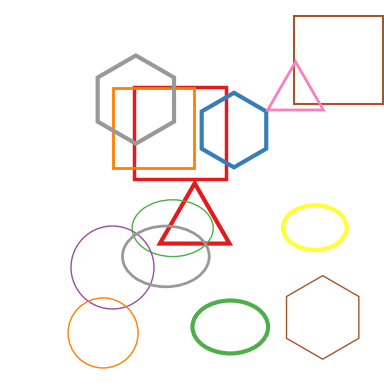[{"shape": "triangle", "thickness": 3, "radius": 0.52, "center": [0.506, 0.42]}, {"shape": "square", "thickness": 2.5, "radius": 0.6, "center": [0.468, 0.654]}, {"shape": "hexagon", "thickness": 3, "radius": 0.48, "center": [0.608, 0.662]}, {"shape": "oval", "thickness": 1, "radius": 0.53, "center": [0.448, 0.407]}, {"shape": "oval", "thickness": 3, "radius": 0.49, "center": [0.598, 0.151]}, {"shape": "circle", "thickness": 1, "radius": 0.54, "center": [0.292, 0.305]}, {"shape": "circle", "thickness": 1, "radius": 0.45, "center": [0.268, 0.135]}, {"shape": "square", "thickness": 2, "radius": 0.52, "center": [0.399, 0.667]}, {"shape": "oval", "thickness": 3, "radius": 0.41, "center": [0.818, 0.409]}, {"shape": "square", "thickness": 1.5, "radius": 0.57, "center": [0.879, 0.844]}, {"shape": "hexagon", "thickness": 1, "radius": 0.54, "center": [0.838, 0.176]}, {"shape": "triangle", "thickness": 2, "radius": 0.42, "center": [0.768, 0.756]}, {"shape": "oval", "thickness": 2, "radius": 0.56, "center": [0.431, 0.334]}, {"shape": "hexagon", "thickness": 3, "radius": 0.57, "center": [0.353, 0.741]}]